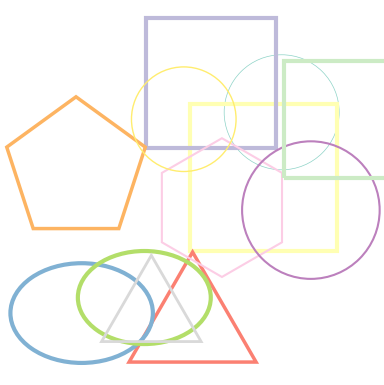[{"shape": "circle", "thickness": 0.5, "radius": 0.75, "center": [0.732, 0.708]}, {"shape": "square", "thickness": 3, "radius": 0.95, "center": [0.684, 0.538]}, {"shape": "square", "thickness": 3, "radius": 0.85, "center": [0.548, 0.785]}, {"shape": "triangle", "thickness": 2.5, "radius": 0.95, "center": [0.5, 0.155]}, {"shape": "oval", "thickness": 3, "radius": 0.93, "center": [0.212, 0.187]}, {"shape": "pentagon", "thickness": 2.5, "radius": 0.95, "center": [0.197, 0.559]}, {"shape": "oval", "thickness": 3, "radius": 0.86, "center": [0.375, 0.227]}, {"shape": "hexagon", "thickness": 1.5, "radius": 0.9, "center": [0.576, 0.461]}, {"shape": "triangle", "thickness": 2, "radius": 0.75, "center": [0.393, 0.187]}, {"shape": "circle", "thickness": 1.5, "radius": 0.89, "center": [0.807, 0.454]}, {"shape": "square", "thickness": 3, "radius": 0.76, "center": [0.891, 0.689]}, {"shape": "circle", "thickness": 1, "radius": 0.68, "center": [0.477, 0.69]}]